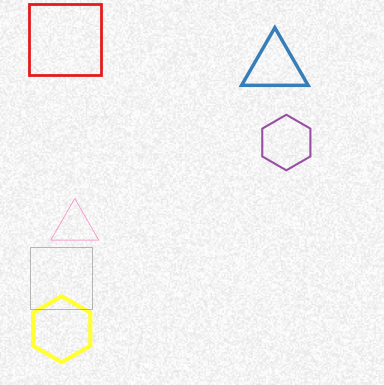[{"shape": "square", "thickness": 2, "radius": 0.47, "center": [0.17, 0.897]}, {"shape": "triangle", "thickness": 2.5, "radius": 0.5, "center": [0.714, 0.828]}, {"shape": "hexagon", "thickness": 1.5, "radius": 0.36, "center": [0.744, 0.63]}, {"shape": "hexagon", "thickness": 3, "radius": 0.43, "center": [0.16, 0.145]}, {"shape": "triangle", "thickness": 0.5, "radius": 0.36, "center": [0.194, 0.412]}, {"shape": "square", "thickness": 0.5, "radius": 0.4, "center": [0.158, 0.277]}]